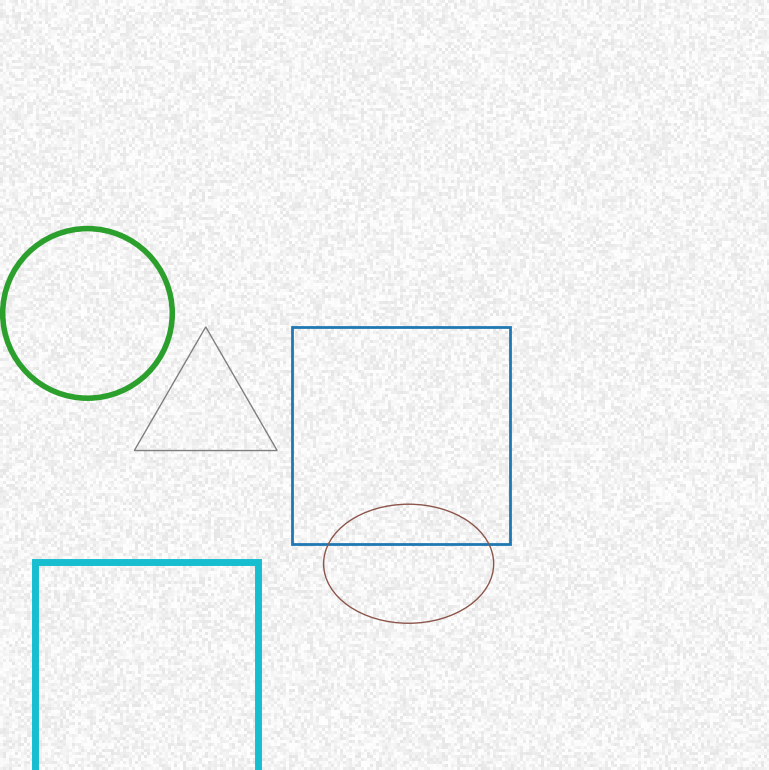[{"shape": "square", "thickness": 1, "radius": 0.71, "center": [0.521, 0.434]}, {"shape": "circle", "thickness": 2, "radius": 0.55, "center": [0.114, 0.593]}, {"shape": "oval", "thickness": 0.5, "radius": 0.55, "center": [0.531, 0.268]}, {"shape": "triangle", "thickness": 0.5, "radius": 0.54, "center": [0.267, 0.468]}, {"shape": "square", "thickness": 2.5, "radius": 0.73, "center": [0.19, 0.125]}]